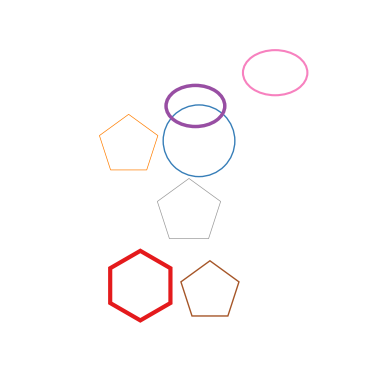[{"shape": "hexagon", "thickness": 3, "radius": 0.45, "center": [0.364, 0.258]}, {"shape": "circle", "thickness": 1, "radius": 0.47, "center": [0.517, 0.634]}, {"shape": "oval", "thickness": 2.5, "radius": 0.38, "center": [0.508, 0.725]}, {"shape": "pentagon", "thickness": 0.5, "radius": 0.4, "center": [0.334, 0.623]}, {"shape": "pentagon", "thickness": 1, "radius": 0.4, "center": [0.545, 0.243]}, {"shape": "oval", "thickness": 1.5, "radius": 0.42, "center": [0.715, 0.811]}, {"shape": "pentagon", "thickness": 0.5, "radius": 0.43, "center": [0.491, 0.45]}]